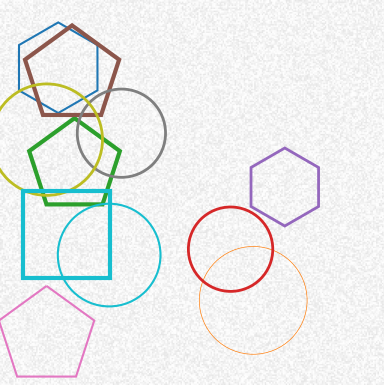[{"shape": "hexagon", "thickness": 1.5, "radius": 0.59, "center": [0.151, 0.824]}, {"shape": "circle", "thickness": 0.5, "radius": 0.7, "center": [0.658, 0.22]}, {"shape": "pentagon", "thickness": 3, "radius": 0.62, "center": [0.194, 0.569]}, {"shape": "circle", "thickness": 2, "radius": 0.55, "center": [0.599, 0.353]}, {"shape": "hexagon", "thickness": 2, "radius": 0.51, "center": [0.74, 0.514]}, {"shape": "pentagon", "thickness": 3, "radius": 0.64, "center": [0.187, 0.805]}, {"shape": "pentagon", "thickness": 1.5, "radius": 0.65, "center": [0.121, 0.127]}, {"shape": "circle", "thickness": 2, "radius": 0.57, "center": [0.315, 0.654]}, {"shape": "circle", "thickness": 2, "radius": 0.72, "center": [0.122, 0.637]}, {"shape": "circle", "thickness": 1.5, "radius": 0.67, "center": [0.284, 0.338]}, {"shape": "square", "thickness": 3, "radius": 0.57, "center": [0.172, 0.391]}]